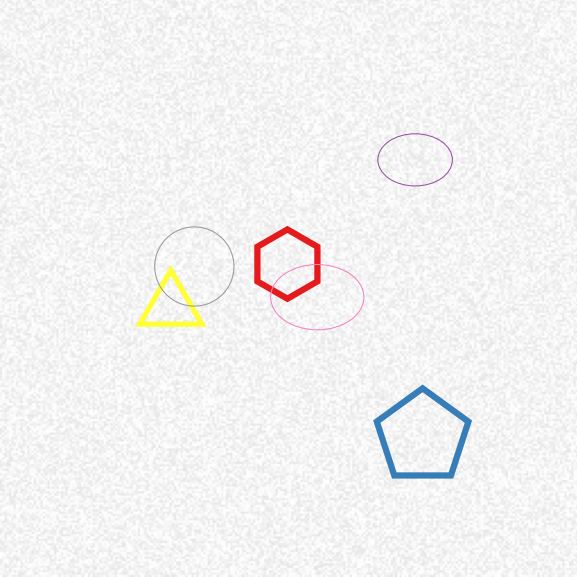[{"shape": "hexagon", "thickness": 3, "radius": 0.3, "center": [0.498, 0.542]}, {"shape": "pentagon", "thickness": 3, "radius": 0.42, "center": [0.732, 0.243]}, {"shape": "oval", "thickness": 0.5, "radius": 0.32, "center": [0.719, 0.722]}, {"shape": "triangle", "thickness": 2.5, "radius": 0.31, "center": [0.296, 0.469]}, {"shape": "oval", "thickness": 0.5, "radius": 0.4, "center": [0.549, 0.485]}, {"shape": "circle", "thickness": 0.5, "radius": 0.34, "center": [0.337, 0.538]}]